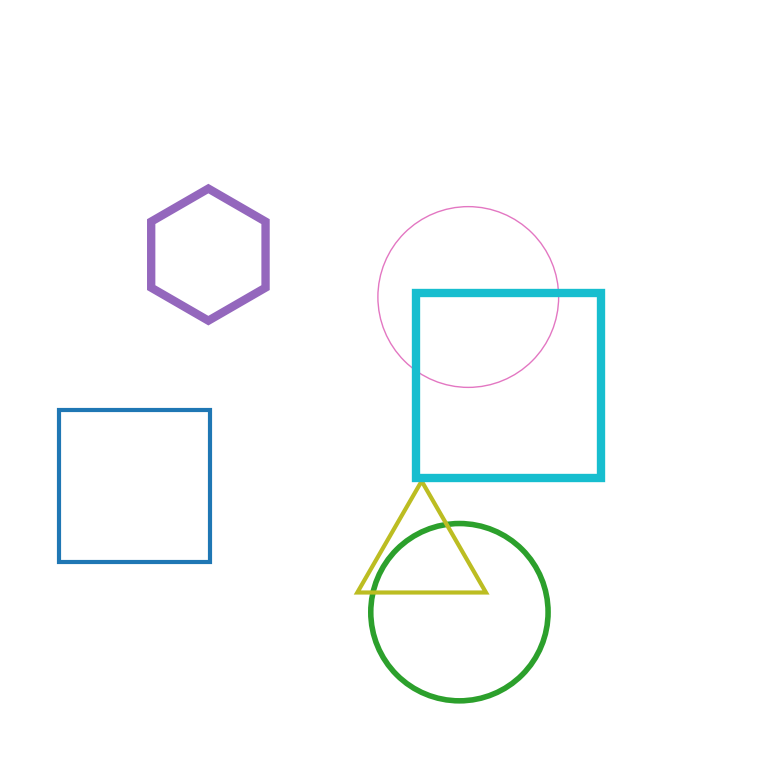[{"shape": "square", "thickness": 1.5, "radius": 0.49, "center": [0.175, 0.369]}, {"shape": "circle", "thickness": 2, "radius": 0.58, "center": [0.597, 0.205]}, {"shape": "hexagon", "thickness": 3, "radius": 0.43, "center": [0.271, 0.669]}, {"shape": "circle", "thickness": 0.5, "radius": 0.59, "center": [0.608, 0.614]}, {"shape": "triangle", "thickness": 1.5, "radius": 0.48, "center": [0.548, 0.279]}, {"shape": "square", "thickness": 3, "radius": 0.6, "center": [0.66, 0.499]}]